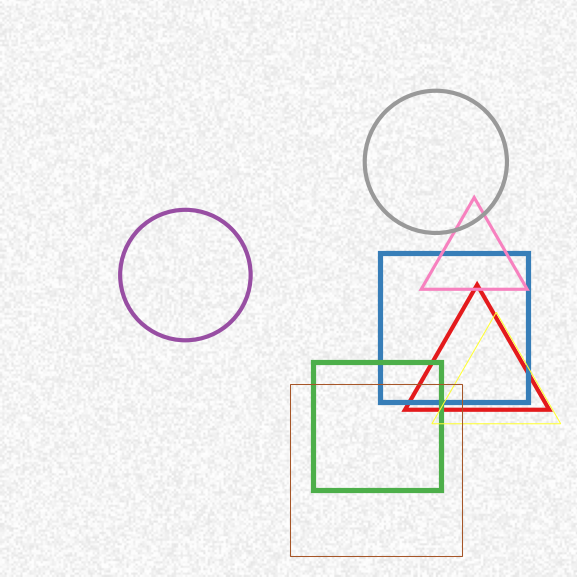[{"shape": "triangle", "thickness": 2, "radius": 0.72, "center": [0.826, 0.362]}, {"shape": "square", "thickness": 2.5, "radius": 0.64, "center": [0.786, 0.432]}, {"shape": "square", "thickness": 2.5, "radius": 0.55, "center": [0.653, 0.262]}, {"shape": "circle", "thickness": 2, "radius": 0.56, "center": [0.321, 0.523]}, {"shape": "triangle", "thickness": 0.5, "radius": 0.64, "center": [0.859, 0.33]}, {"shape": "square", "thickness": 0.5, "radius": 0.74, "center": [0.651, 0.184]}, {"shape": "triangle", "thickness": 1.5, "radius": 0.53, "center": [0.821, 0.551]}, {"shape": "circle", "thickness": 2, "radius": 0.62, "center": [0.755, 0.719]}]